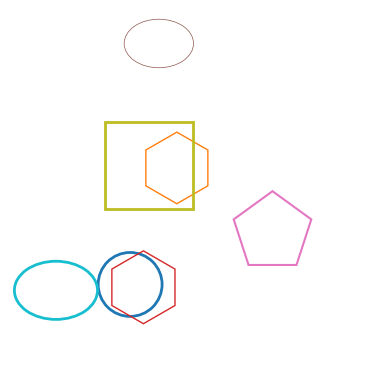[{"shape": "circle", "thickness": 2, "radius": 0.42, "center": [0.338, 0.261]}, {"shape": "hexagon", "thickness": 1, "radius": 0.46, "center": [0.459, 0.564]}, {"shape": "hexagon", "thickness": 1, "radius": 0.47, "center": [0.373, 0.254]}, {"shape": "oval", "thickness": 0.5, "radius": 0.45, "center": [0.413, 0.887]}, {"shape": "pentagon", "thickness": 1.5, "radius": 0.53, "center": [0.708, 0.397]}, {"shape": "square", "thickness": 2, "radius": 0.57, "center": [0.387, 0.57]}, {"shape": "oval", "thickness": 2, "radius": 0.54, "center": [0.145, 0.246]}]